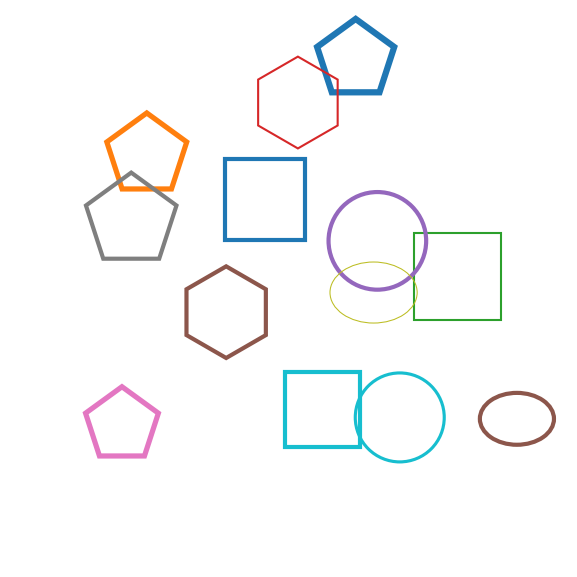[{"shape": "pentagon", "thickness": 3, "radius": 0.35, "center": [0.616, 0.896]}, {"shape": "square", "thickness": 2, "radius": 0.35, "center": [0.459, 0.654]}, {"shape": "pentagon", "thickness": 2.5, "radius": 0.36, "center": [0.254, 0.731]}, {"shape": "square", "thickness": 1, "radius": 0.38, "center": [0.791, 0.52]}, {"shape": "hexagon", "thickness": 1, "radius": 0.4, "center": [0.516, 0.822]}, {"shape": "circle", "thickness": 2, "radius": 0.42, "center": [0.653, 0.582]}, {"shape": "oval", "thickness": 2, "radius": 0.32, "center": [0.895, 0.274]}, {"shape": "hexagon", "thickness": 2, "radius": 0.4, "center": [0.392, 0.459]}, {"shape": "pentagon", "thickness": 2.5, "radius": 0.33, "center": [0.211, 0.263]}, {"shape": "pentagon", "thickness": 2, "radius": 0.41, "center": [0.227, 0.618]}, {"shape": "oval", "thickness": 0.5, "radius": 0.38, "center": [0.647, 0.493]}, {"shape": "square", "thickness": 2, "radius": 0.33, "center": [0.559, 0.29]}, {"shape": "circle", "thickness": 1.5, "radius": 0.39, "center": [0.692, 0.276]}]